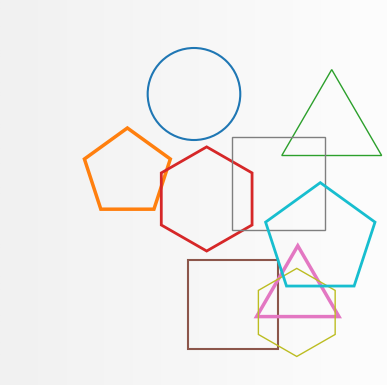[{"shape": "circle", "thickness": 1.5, "radius": 0.6, "center": [0.501, 0.756]}, {"shape": "pentagon", "thickness": 2.5, "radius": 0.58, "center": [0.329, 0.551]}, {"shape": "triangle", "thickness": 1, "radius": 0.74, "center": [0.856, 0.67]}, {"shape": "hexagon", "thickness": 2, "radius": 0.68, "center": [0.533, 0.483]}, {"shape": "square", "thickness": 1.5, "radius": 0.58, "center": [0.602, 0.209]}, {"shape": "triangle", "thickness": 2.5, "radius": 0.61, "center": [0.768, 0.239]}, {"shape": "square", "thickness": 1, "radius": 0.6, "center": [0.719, 0.523]}, {"shape": "hexagon", "thickness": 1, "radius": 0.57, "center": [0.766, 0.189]}, {"shape": "pentagon", "thickness": 2, "radius": 0.74, "center": [0.827, 0.377]}]